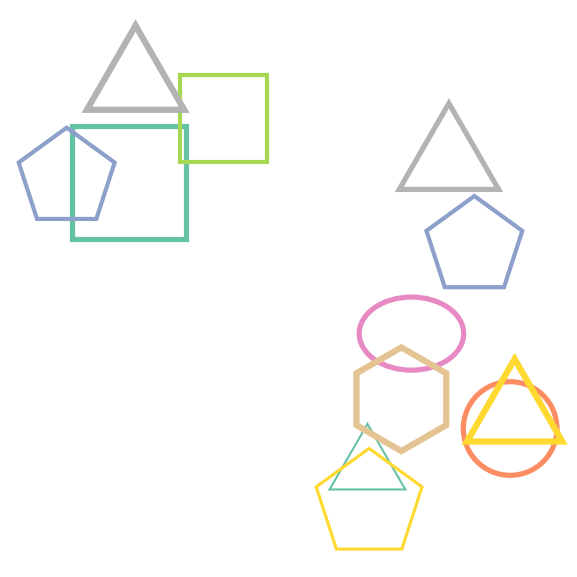[{"shape": "square", "thickness": 2.5, "radius": 0.49, "center": [0.223, 0.683]}, {"shape": "triangle", "thickness": 1, "radius": 0.38, "center": [0.636, 0.189]}, {"shape": "circle", "thickness": 2.5, "radius": 0.41, "center": [0.883, 0.257]}, {"shape": "pentagon", "thickness": 2, "radius": 0.44, "center": [0.821, 0.572]}, {"shape": "pentagon", "thickness": 2, "radius": 0.44, "center": [0.115, 0.691]}, {"shape": "oval", "thickness": 2.5, "radius": 0.45, "center": [0.712, 0.421]}, {"shape": "square", "thickness": 2, "radius": 0.37, "center": [0.387, 0.794]}, {"shape": "pentagon", "thickness": 1.5, "radius": 0.48, "center": [0.639, 0.126]}, {"shape": "triangle", "thickness": 3, "radius": 0.48, "center": [0.891, 0.282]}, {"shape": "hexagon", "thickness": 3, "radius": 0.45, "center": [0.695, 0.308]}, {"shape": "triangle", "thickness": 2.5, "radius": 0.5, "center": [0.777, 0.721]}, {"shape": "triangle", "thickness": 3, "radius": 0.49, "center": [0.235, 0.858]}]